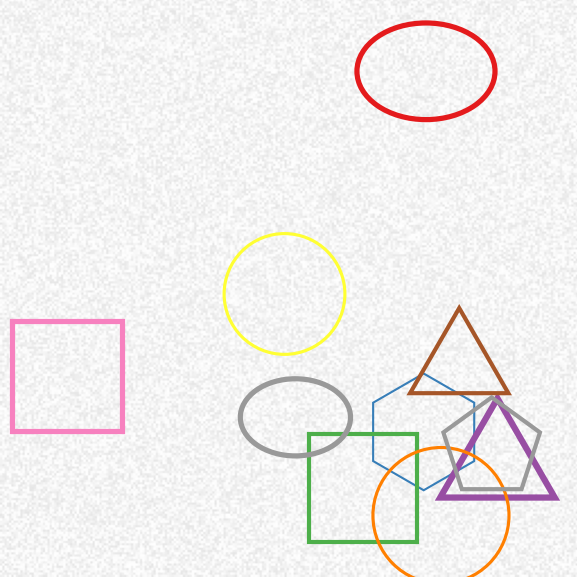[{"shape": "oval", "thickness": 2.5, "radius": 0.6, "center": [0.738, 0.876]}, {"shape": "hexagon", "thickness": 1, "radius": 0.51, "center": [0.734, 0.251]}, {"shape": "square", "thickness": 2, "radius": 0.47, "center": [0.628, 0.153]}, {"shape": "triangle", "thickness": 3, "radius": 0.57, "center": [0.861, 0.195]}, {"shape": "circle", "thickness": 1.5, "radius": 0.59, "center": [0.764, 0.106]}, {"shape": "circle", "thickness": 1.5, "radius": 0.52, "center": [0.493, 0.49]}, {"shape": "triangle", "thickness": 2, "radius": 0.49, "center": [0.795, 0.367]}, {"shape": "square", "thickness": 2.5, "radius": 0.48, "center": [0.116, 0.348]}, {"shape": "pentagon", "thickness": 2, "radius": 0.44, "center": [0.851, 0.223]}, {"shape": "oval", "thickness": 2.5, "radius": 0.48, "center": [0.512, 0.276]}]